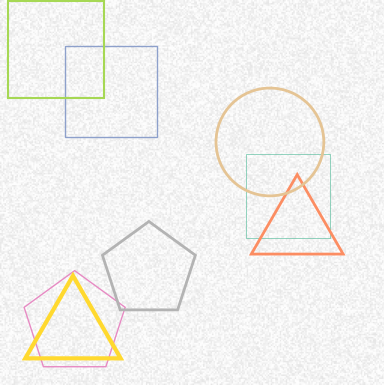[{"shape": "square", "thickness": 0.5, "radius": 0.55, "center": [0.747, 0.491]}, {"shape": "triangle", "thickness": 2, "radius": 0.69, "center": [0.772, 0.409]}, {"shape": "square", "thickness": 1, "radius": 0.59, "center": [0.288, 0.763]}, {"shape": "pentagon", "thickness": 1, "radius": 0.69, "center": [0.194, 0.159]}, {"shape": "square", "thickness": 1.5, "radius": 0.63, "center": [0.145, 0.871]}, {"shape": "triangle", "thickness": 3, "radius": 0.72, "center": [0.19, 0.141]}, {"shape": "circle", "thickness": 2, "radius": 0.7, "center": [0.701, 0.631]}, {"shape": "pentagon", "thickness": 2, "radius": 0.63, "center": [0.387, 0.298]}]